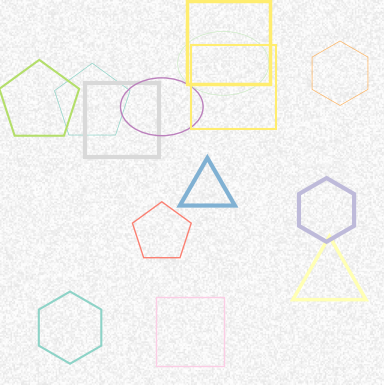[{"shape": "hexagon", "thickness": 1.5, "radius": 0.47, "center": [0.182, 0.149]}, {"shape": "pentagon", "thickness": 0.5, "radius": 0.52, "center": [0.24, 0.733]}, {"shape": "triangle", "thickness": 2.5, "radius": 0.55, "center": [0.856, 0.277]}, {"shape": "hexagon", "thickness": 3, "radius": 0.41, "center": [0.848, 0.455]}, {"shape": "pentagon", "thickness": 1, "radius": 0.4, "center": [0.42, 0.396]}, {"shape": "triangle", "thickness": 3, "radius": 0.41, "center": [0.539, 0.507]}, {"shape": "hexagon", "thickness": 0.5, "radius": 0.42, "center": [0.883, 0.81]}, {"shape": "pentagon", "thickness": 1.5, "radius": 0.54, "center": [0.102, 0.736]}, {"shape": "square", "thickness": 1, "radius": 0.45, "center": [0.494, 0.139]}, {"shape": "square", "thickness": 3, "radius": 0.48, "center": [0.317, 0.688]}, {"shape": "oval", "thickness": 1, "radius": 0.54, "center": [0.42, 0.723]}, {"shape": "oval", "thickness": 0.5, "radius": 0.59, "center": [0.58, 0.835]}, {"shape": "square", "thickness": 1.5, "radius": 0.55, "center": [0.606, 0.774]}, {"shape": "square", "thickness": 2.5, "radius": 0.54, "center": [0.594, 0.89]}]